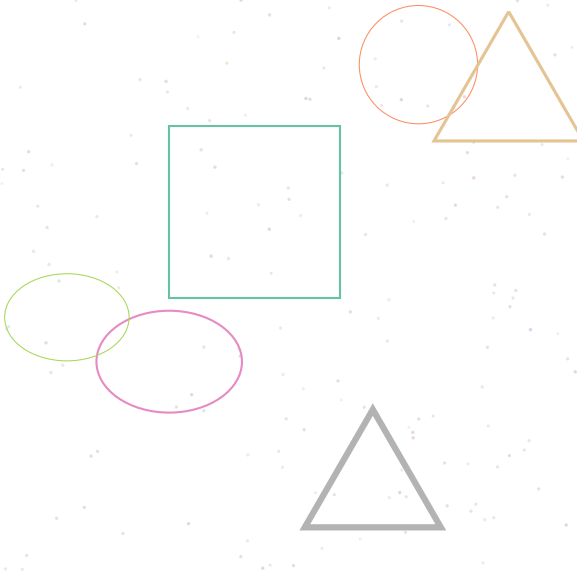[{"shape": "square", "thickness": 1, "radius": 0.74, "center": [0.441, 0.632]}, {"shape": "circle", "thickness": 0.5, "radius": 0.51, "center": [0.725, 0.887]}, {"shape": "oval", "thickness": 1, "radius": 0.63, "center": [0.293, 0.373]}, {"shape": "oval", "thickness": 0.5, "radius": 0.54, "center": [0.116, 0.45]}, {"shape": "triangle", "thickness": 1.5, "radius": 0.75, "center": [0.881, 0.83]}, {"shape": "triangle", "thickness": 3, "radius": 0.68, "center": [0.646, 0.154]}]